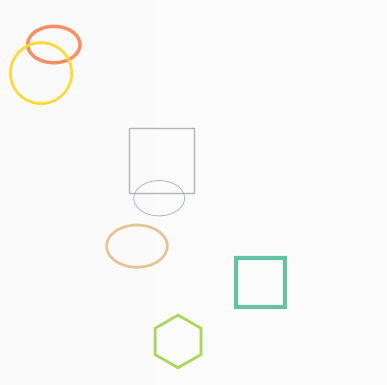[{"shape": "square", "thickness": 3, "radius": 0.32, "center": [0.672, 0.266]}, {"shape": "oval", "thickness": 2.5, "radius": 0.34, "center": [0.139, 0.884]}, {"shape": "oval", "thickness": 0.5, "radius": 0.33, "center": [0.411, 0.485]}, {"shape": "hexagon", "thickness": 2, "radius": 0.34, "center": [0.46, 0.113]}, {"shape": "circle", "thickness": 2, "radius": 0.4, "center": [0.106, 0.81]}, {"shape": "oval", "thickness": 2, "radius": 0.39, "center": [0.354, 0.361]}, {"shape": "square", "thickness": 1, "radius": 0.42, "center": [0.417, 0.584]}]